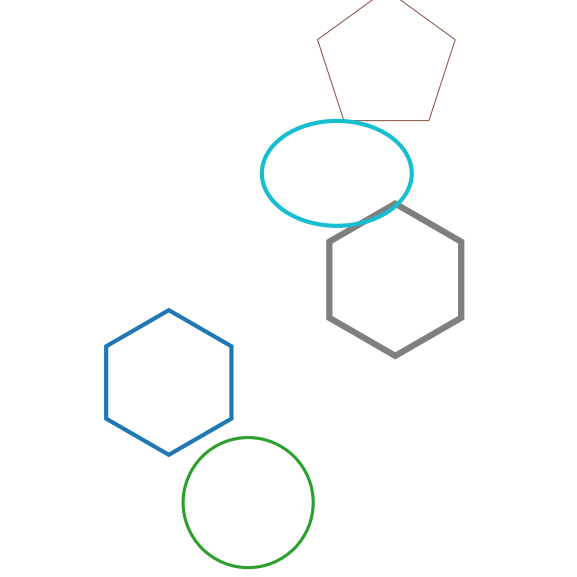[{"shape": "hexagon", "thickness": 2, "radius": 0.63, "center": [0.292, 0.337]}, {"shape": "circle", "thickness": 1.5, "radius": 0.56, "center": [0.43, 0.129]}, {"shape": "pentagon", "thickness": 0.5, "radius": 0.63, "center": [0.669, 0.892]}, {"shape": "hexagon", "thickness": 3, "radius": 0.66, "center": [0.684, 0.515]}, {"shape": "oval", "thickness": 2, "radius": 0.65, "center": [0.583, 0.699]}]